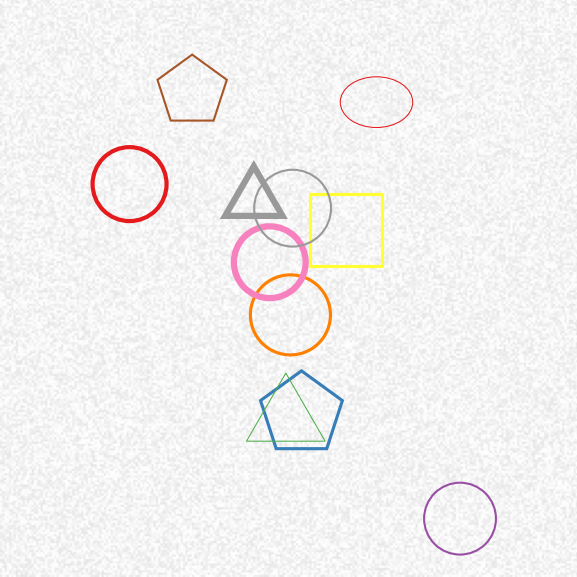[{"shape": "circle", "thickness": 2, "radius": 0.32, "center": [0.224, 0.68]}, {"shape": "oval", "thickness": 0.5, "radius": 0.31, "center": [0.652, 0.822]}, {"shape": "pentagon", "thickness": 1.5, "radius": 0.37, "center": [0.522, 0.282]}, {"shape": "triangle", "thickness": 0.5, "radius": 0.39, "center": [0.495, 0.274]}, {"shape": "circle", "thickness": 1, "radius": 0.31, "center": [0.797, 0.101]}, {"shape": "circle", "thickness": 1.5, "radius": 0.35, "center": [0.503, 0.454]}, {"shape": "square", "thickness": 1.5, "radius": 0.31, "center": [0.599, 0.601]}, {"shape": "pentagon", "thickness": 1, "radius": 0.32, "center": [0.333, 0.841]}, {"shape": "circle", "thickness": 3, "radius": 0.31, "center": [0.467, 0.545]}, {"shape": "circle", "thickness": 1, "radius": 0.33, "center": [0.507, 0.639]}, {"shape": "triangle", "thickness": 3, "radius": 0.29, "center": [0.439, 0.654]}]